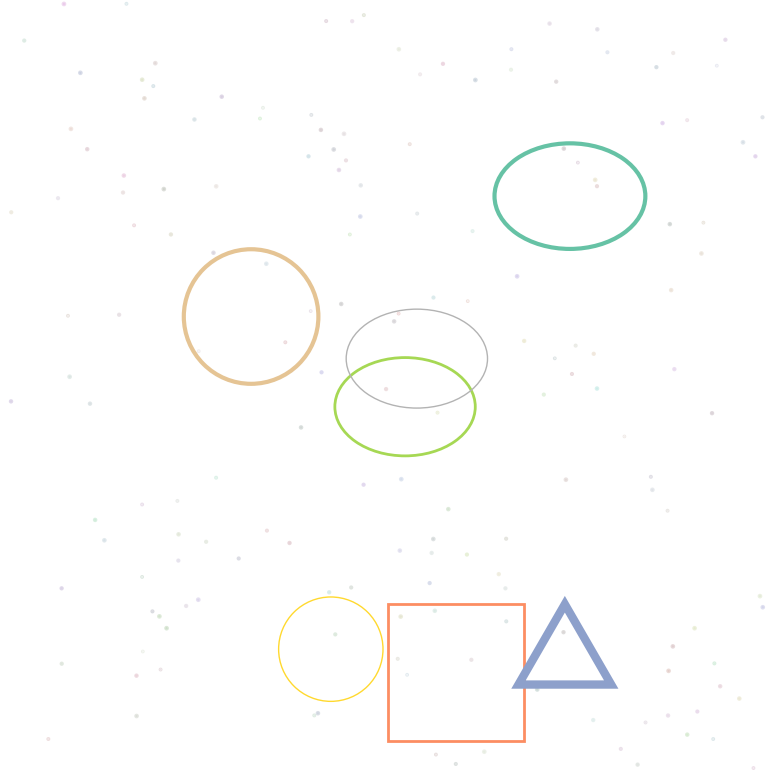[{"shape": "oval", "thickness": 1.5, "radius": 0.49, "center": [0.74, 0.745]}, {"shape": "square", "thickness": 1, "radius": 0.44, "center": [0.592, 0.127]}, {"shape": "triangle", "thickness": 3, "radius": 0.35, "center": [0.734, 0.146]}, {"shape": "oval", "thickness": 1, "radius": 0.46, "center": [0.526, 0.472]}, {"shape": "circle", "thickness": 0.5, "radius": 0.34, "center": [0.43, 0.157]}, {"shape": "circle", "thickness": 1.5, "radius": 0.44, "center": [0.326, 0.589]}, {"shape": "oval", "thickness": 0.5, "radius": 0.46, "center": [0.541, 0.534]}]